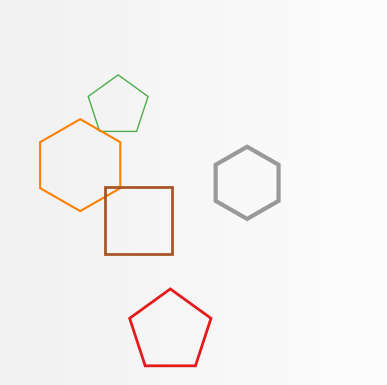[{"shape": "pentagon", "thickness": 2, "radius": 0.55, "center": [0.44, 0.139]}, {"shape": "pentagon", "thickness": 1, "radius": 0.41, "center": [0.305, 0.724]}, {"shape": "hexagon", "thickness": 1.5, "radius": 0.6, "center": [0.207, 0.571]}, {"shape": "square", "thickness": 2, "radius": 0.43, "center": [0.358, 0.427]}, {"shape": "hexagon", "thickness": 3, "radius": 0.47, "center": [0.638, 0.525]}]